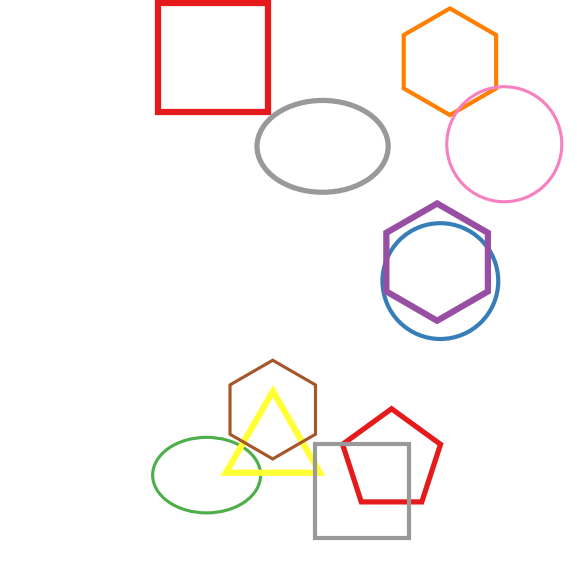[{"shape": "pentagon", "thickness": 2.5, "radius": 0.45, "center": [0.678, 0.202]}, {"shape": "square", "thickness": 3, "radius": 0.47, "center": [0.369, 0.9]}, {"shape": "circle", "thickness": 2, "radius": 0.5, "center": [0.763, 0.512]}, {"shape": "oval", "thickness": 1.5, "radius": 0.47, "center": [0.358, 0.176]}, {"shape": "hexagon", "thickness": 3, "radius": 0.51, "center": [0.757, 0.545]}, {"shape": "hexagon", "thickness": 2, "radius": 0.46, "center": [0.779, 0.892]}, {"shape": "triangle", "thickness": 3, "radius": 0.47, "center": [0.473, 0.228]}, {"shape": "hexagon", "thickness": 1.5, "radius": 0.43, "center": [0.472, 0.29]}, {"shape": "circle", "thickness": 1.5, "radius": 0.5, "center": [0.873, 0.749]}, {"shape": "square", "thickness": 2, "radius": 0.41, "center": [0.627, 0.149]}, {"shape": "oval", "thickness": 2.5, "radius": 0.57, "center": [0.559, 0.746]}]